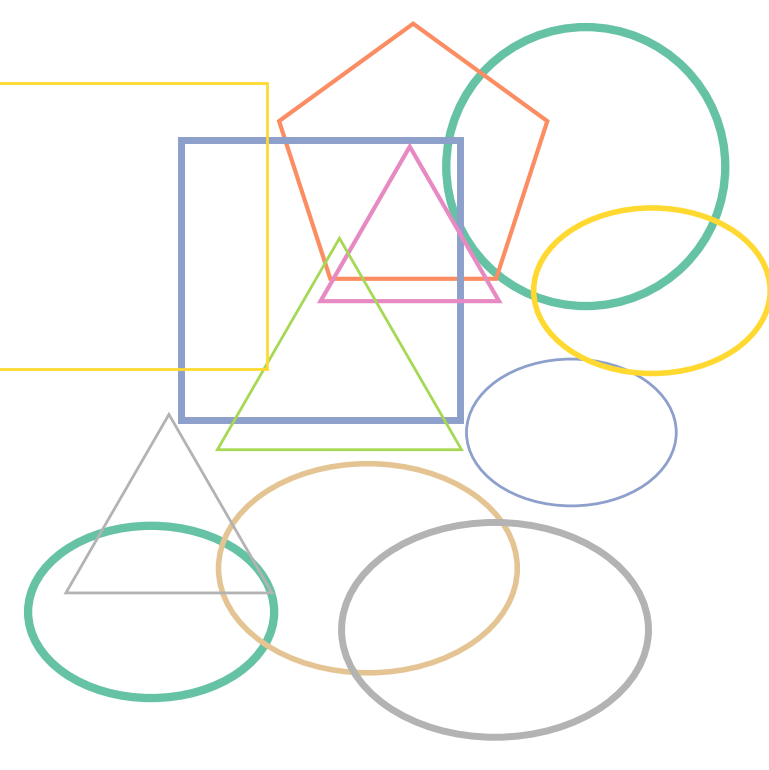[{"shape": "circle", "thickness": 3, "radius": 0.91, "center": [0.761, 0.784]}, {"shape": "oval", "thickness": 3, "radius": 0.8, "center": [0.196, 0.205]}, {"shape": "pentagon", "thickness": 1.5, "radius": 0.92, "center": [0.537, 0.786]}, {"shape": "oval", "thickness": 1, "radius": 0.68, "center": [0.742, 0.438]}, {"shape": "square", "thickness": 2.5, "radius": 0.91, "center": [0.416, 0.637]}, {"shape": "triangle", "thickness": 1.5, "radius": 0.67, "center": [0.532, 0.676]}, {"shape": "triangle", "thickness": 1, "radius": 0.92, "center": [0.441, 0.507]}, {"shape": "square", "thickness": 1, "radius": 0.93, "center": [0.162, 0.707]}, {"shape": "oval", "thickness": 2, "radius": 0.77, "center": [0.847, 0.622]}, {"shape": "oval", "thickness": 2, "radius": 0.97, "center": [0.478, 0.262]}, {"shape": "triangle", "thickness": 1, "radius": 0.77, "center": [0.219, 0.307]}, {"shape": "oval", "thickness": 2.5, "radius": 1.0, "center": [0.643, 0.182]}]